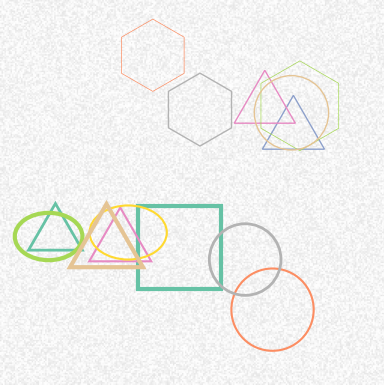[{"shape": "triangle", "thickness": 2, "radius": 0.4, "center": [0.144, 0.391]}, {"shape": "square", "thickness": 3, "radius": 0.54, "center": [0.466, 0.357]}, {"shape": "hexagon", "thickness": 0.5, "radius": 0.47, "center": [0.397, 0.857]}, {"shape": "circle", "thickness": 1.5, "radius": 0.53, "center": [0.708, 0.196]}, {"shape": "triangle", "thickness": 1, "radius": 0.47, "center": [0.762, 0.659]}, {"shape": "triangle", "thickness": 1, "radius": 0.46, "center": [0.688, 0.726]}, {"shape": "triangle", "thickness": 1.5, "radius": 0.47, "center": [0.312, 0.368]}, {"shape": "oval", "thickness": 3, "radius": 0.44, "center": [0.126, 0.386]}, {"shape": "hexagon", "thickness": 0.5, "radius": 0.58, "center": [0.779, 0.725]}, {"shape": "oval", "thickness": 1.5, "radius": 0.5, "center": [0.333, 0.396]}, {"shape": "triangle", "thickness": 3, "radius": 0.55, "center": [0.277, 0.361]}, {"shape": "circle", "thickness": 1, "radius": 0.48, "center": [0.757, 0.707]}, {"shape": "circle", "thickness": 2, "radius": 0.47, "center": [0.637, 0.326]}, {"shape": "hexagon", "thickness": 1, "radius": 0.47, "center": [0.519, 0.715]}]